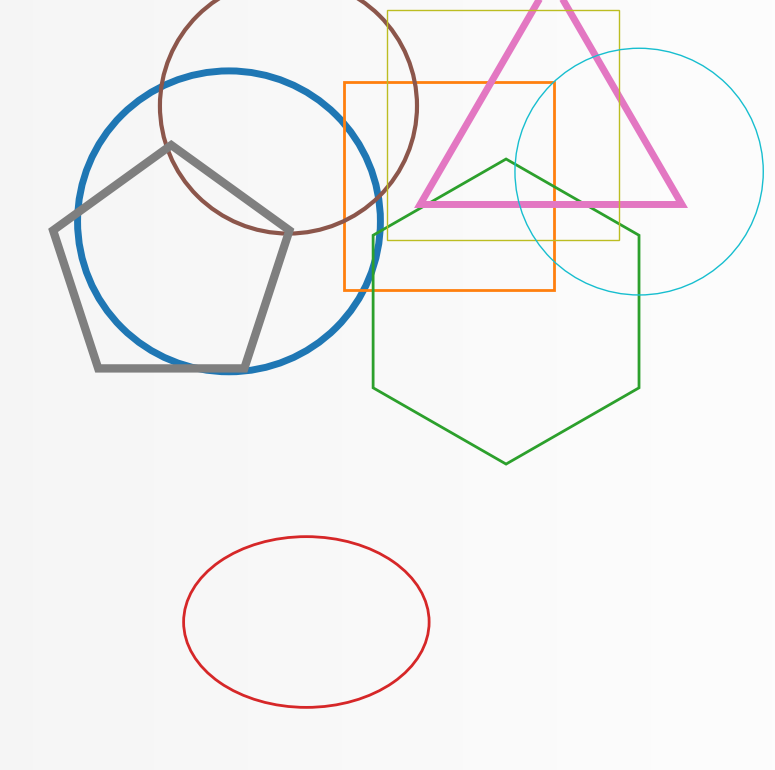[{"shape": "circle", "thickness": 2.5, "radius": 0.98, "center": [0.295, 0.713]}, {"shape": "square", "thickness": 1, "radius": 0.68, "center": [0.579, 0.759]}, {"shape": "hexagon", "thickness": 1, "radius": 0.99, "center": [0.653, 0.595]}, {"shape": "oval", "thickness": 1, "radius": 0.79, "center": [0.395, 0.192]}, {"shape": "circle", "thickness": 1.5, "radius": 0.83, "center": [0.372, 0.863]}, {"shape": "triangle", "thickness": 2.5, "radius": 0.98, "center": [0.711, 0.832]}, {"shape": "pentagon", "thickness": 3, "radius": 0.8, "center": [0.221, 0.651]}, {"shape": "square", "thickness": 0.5, "radius": 0.75, "center": [0.649, 0.838]}, {"shape": "circle", "thickness": 0.5, "radius": 0.8, "center": [0.825, 0.777]}]